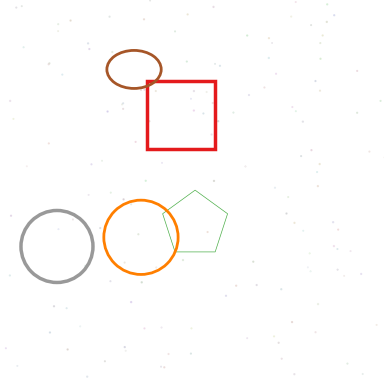[{"shape": "square", "thickness": 2.5, "radius": 0.44, "center": [0.469, 0.702]}, {"shape": "pentagon", "thickness": 0.5, "radius": 0.44, "center": [0.507, 0.417]}, {"shape": "circle", "thickness": 2, "radius": 0.48, "center": [0.366, 0.384]}, {"shape": "oval", "thickness": 2, "radius": 0.35, "center": [0.348, 0.82]}, {"shape": "circle", "thickness": 2.5, "radius": 0.47, "center": [0.148, 0.36]}]